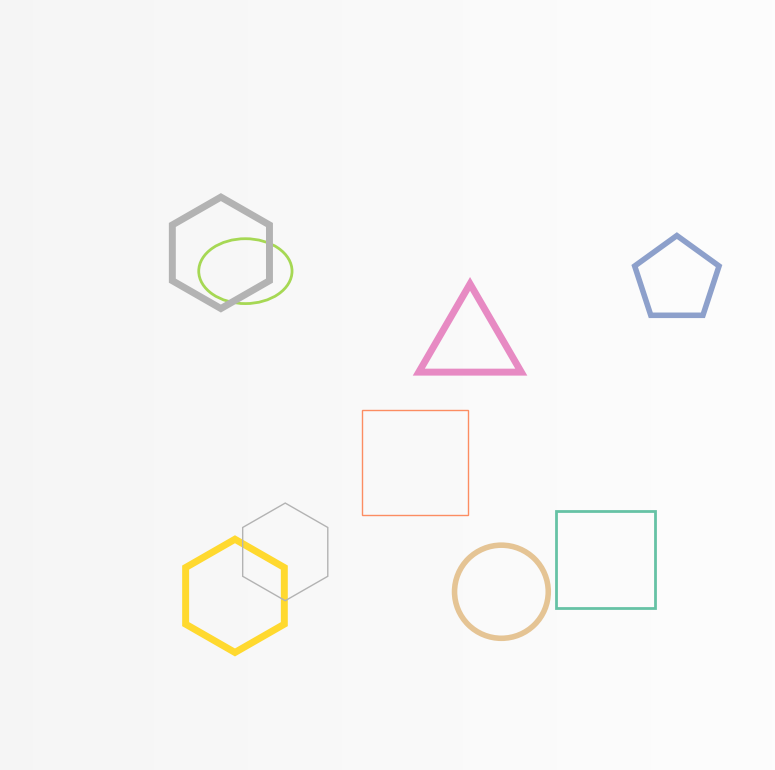[{"shape": "square", "thickness": 1, "radius": 0.32, "center": [0.781, 0.273]}, {"shape": "square", "thickness": 0.5, "radius": 0.34, "center": [0.536, 0.4]}, {"shape": "pentagon", "thickness": 2, "radius": 0.29, "center": [0.873, 0.637]}, {"shape": "triangle", "thickness": 2.5, "radius": 0.38, "center": [0.607, 0.555]}, {"shape": "oval", "thickness": 1, "radius": 0.3, "center": [0.317, 0.648]}, {"shape": "hexagon", "thickness": 2.5, "radius": 0.37, "center": [0.303, 0.226]}, {"shape": "circle", "thickness": 2, "radius": 0.3, "center": [0.647, 0.232]}, {"shape": "hexagon", "thickness": 0.5, "radius": 0.32, "center": [0.368, 0.283]}, {"shape": "hexagon", "thickness": 2.5, "radius": 0.36, "center": [0.285, 0.672]}]